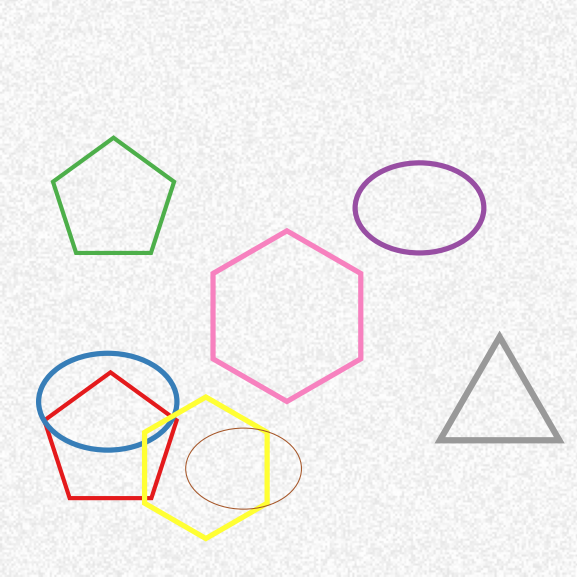[{"shape": "pentagon", "thickness": 2, "radius": 0.6, "center": [0.191, 0.234]}, {"shape": "oval", "thickness": 2.5, "radius": 0.6, "center": [0.187, 0.304]}, {"shape": "pentagon", "thickness": 2, "radius": 0.55, "center": [0.197, 0.65]}, {"shape": "oval", "thickness": 2.5, "radius": 0.56, "center": [0.726, 0.639]}, {"shape": "hexagon", "thickness": 2.5, "radius": 0.61, "center": [0.356, 0.189]}, {"shape": "oval", "thickness": 0.5, "radius": 0.5, "center": [0.422, 0.188]}, {"shape": "hexagon", "thickness": 2.5, "radius": 0.74, "center": [0.497, 0.452]}, {"shape": "triangle", "thickness": 3, "radius": 0.6, "center": [0.865, 0.296]}]